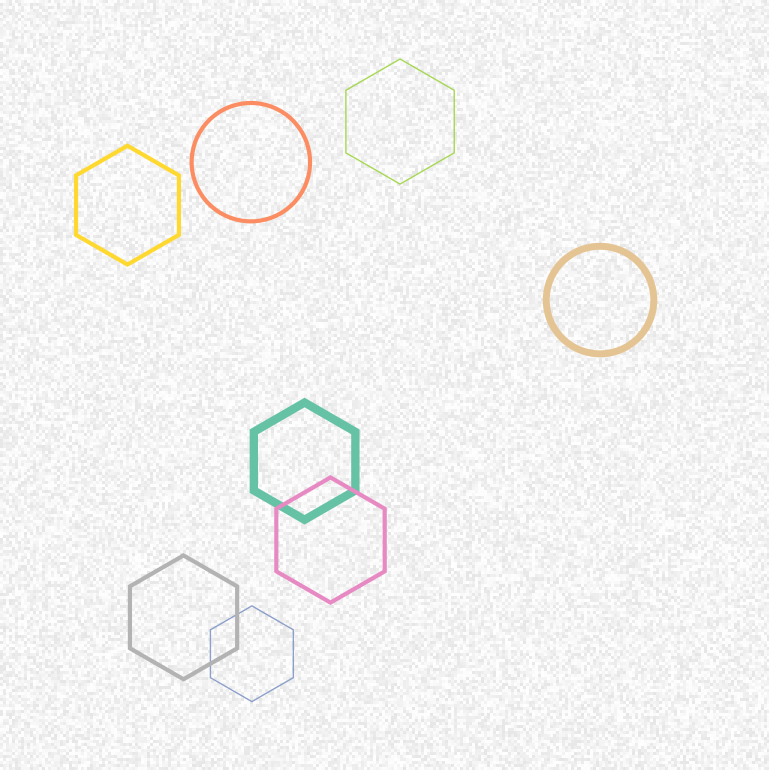[{"shape": "hexagon", "thickness": 3, "radius": 0.38, "center": [0.396, 0.401]}, {"shape": "circle", "thickness": 1.5, "radius": 0.38, "center": [0.326, 0.789]}, {"shape": "hexagon", "thickness": 0.5, "radius": 0.31, "center": [0.327, 0.151]}, {"shape": "hexagon", "thickness": 1.5, "radius": 0.41, "center": [0.429, 0.299]}, {"shape": "hexagon", "thickness": 0.5, "radius": 0.41, "center": [0.52, 0.842]}, {"shape": "hexagon", "thickness": 1.5, "radius": 0.39, "center": [0.166, 0.734]}, {"shape": "circle", "thickness": 2.5, "radius": 0.35, "center": [0.779, 0.61]}, {"shape": "hexagon", "thickness": 1.5, "radius": 0.4, "center": [0.238, 0.198]}]